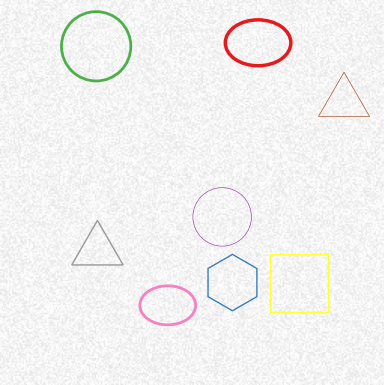[{"shape": "oval", "thickness": 2.5, "radius": 0.43, "center": [0.67, 0.889]}, {"shape": "hexagon", "thickness": 1, "radius": 0.37, "center": [0.604, 0.266]}, {"shape": "circle", "thickness": 2, "radius": 0.45, "center": [0.25, 0.88]}, {"shape": "circle", "thickness": 0.5, "radius": 0.38, "center": [0.577, 0.437]}, {"shape": "square", "thickness": 1, "radius": 0.38, "center": [0.777, 0.264]}, {"shape": "triangle", "thickness": 0.5, "radius": 0.38, "center": [0.894, 0.736]}, {"shape": "oval", "thickness": 2, "radius": 0.36, "center": [0.436, 0.207]}, {"shape": "triangle", "thickness": 1, "radius": 0.39, "center": [0.253, 0.35]}]